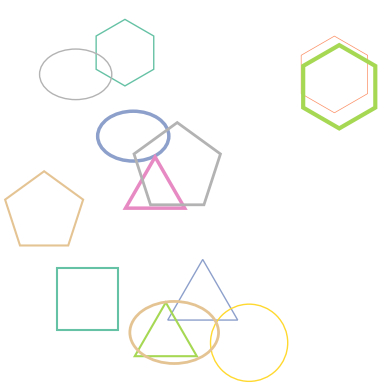[{"shape": "square", "thickness": 1.5, "radius": 0.4, "center": [0.227, 0.223]}, {"shape": "hexagon", "thickness": 1, "radius": 0.43, "center": [0.325, 0.863]}, {"shape": "hexagon", "thickness": 0.5, "radius": 0.5, "center": [0.869, 0.807]}, {"shape": "oval", "thickness": 2.5, "radius": 0.46, "center": [0.346, 0.646]}, {"shape": "triangle", "thickness": 1, "radius": 0.52, "center": [0.527, 0.221]}, {"shape": "triangle", "thickness": 2.5, "radius": 0.44, "center": [0.403, 0.504]}, {"shape": "triangle", "thickness": 1.5, "radius": 0.47, "center": [0.431, 0.121]}, {"shape": "hexagon", "thickness": 3, "radius": 0.54, "center": [0.881, 0.775]}, {"shape": "circle", "thickness": 1, "radius": 0.5, "center": [0.647, 0.11]}, {"shape": "pentagon", "thickness": 1.5, "radius": 0.53, "center": [0.115, 0.449]}, {"shape": "oval", "thickness": 2, "radius": 0.58, "center": [0.452, 0.136]}, {"shape": "pentagon", "thickness": 2, "radius": 0.59, "center": [0.46, 0.564]}, {"shape": "oval", "thickness": 1, "radius": 0.47, "center": [0.197, 0.807]}]